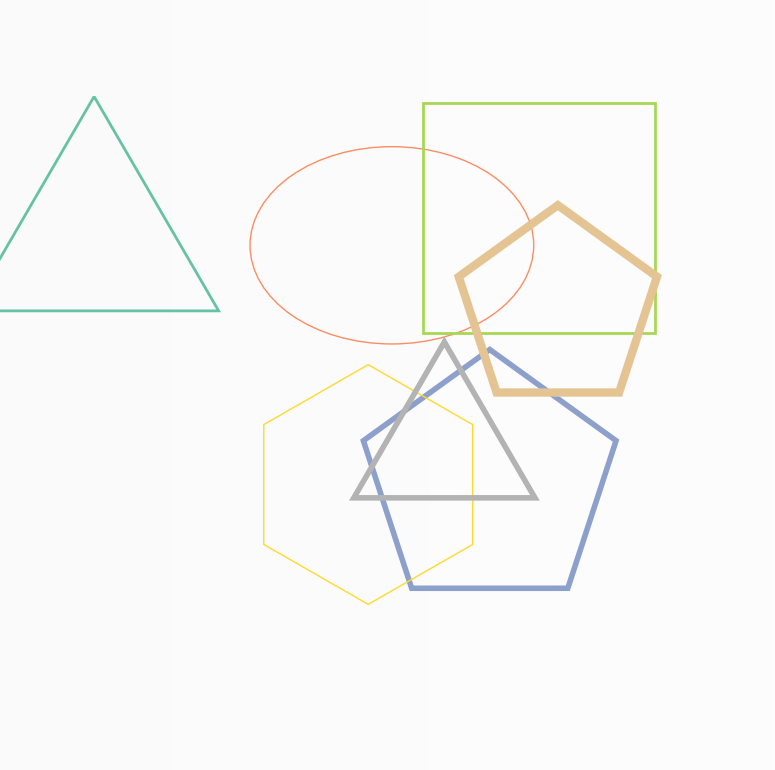[{"shape": "triangle", "thickness": 1, "radius": 0.93, "center": [0.121, 0.689]}, {"shape": "oval", "thickness": 0.5, "radius": 0.92, "center": [0.506, 0.681]}, {"shape": "pentagon", "thickness": 2, "radius": 0.86, "center": [0.632, 0.375]}, {"shape": "square", "thickness": 1, "radius": 0.75, "center": [0.695, 0.717]}, {"shape": "hexagon", "thickness": 0.5, "radius": 0.78, "center": [0.475, 0.371]}, {"shape": "pentagon", "thickness": 3, "radius": 0.67, "center": [0.72, 0.599]}, {"shape": "triangle", "thickness": 2, "radius": 0.67, "center": [0.573, 0.421]}]